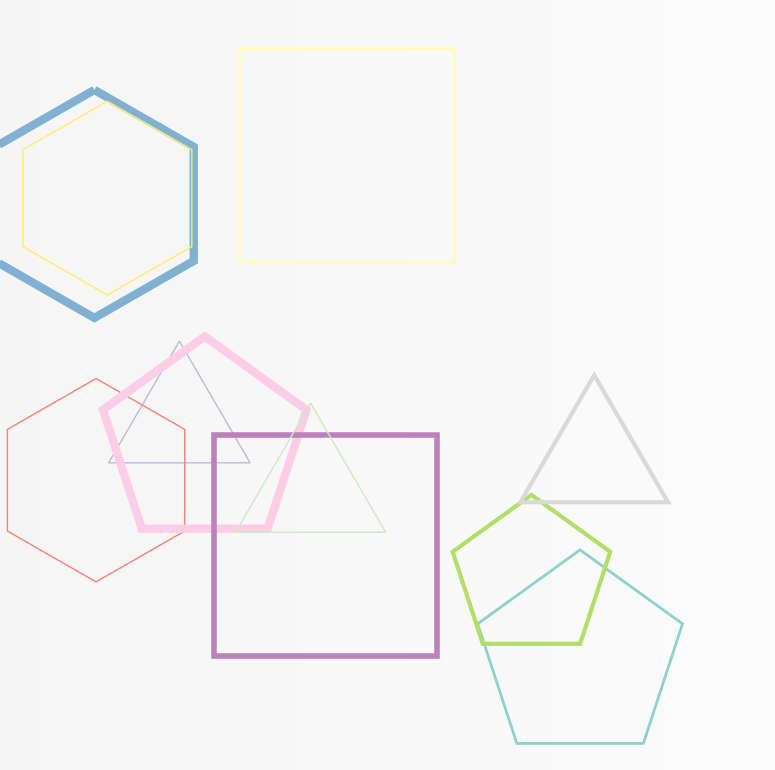[{"shape": "pentagon", "thickness": 1, "radius": 0.69, "center": [0.748, 0.147]}, {"shape": "square", "thickness": 1, "radius": 0.69, "center": [0.447, 0.799]}, {"shape": "triangle", "thickness": 0.5, "radius": 0.53, "center": [0.231, 0.452]}, {"shape": "hexagon", "thickness": 0.5, "radius": 0.66, "center": [0.124, 0.376]}, {"shape": "hexagon", "thickness": 3, "radius": 0.74, "center": [0.122, 0.735]}, {"shape": "pentagon", "thickness": 1.5, "radius": 0.53, "center": [0.686, 0.25]}, {"shape": "pentagon", "thickness": 3, "radius": 0.69, "center": [0.264, 0.425]}, {"shape": "triangle", "thickness": 1.5, "radius": 0.55, "center": [0.767, 0.403]}, {"shape": "square", "thickness": 2, "radius": 0.72, "center": [0.42, 0.292]}, {"shape": "triangle", "thickness": 0.5, "radius": 0.56, "center": [0.401, 0.365]}, {"shape": "hexagon", "thickness": 0.5, "radius": 0.63, "center": [0.138, 0.743]}]